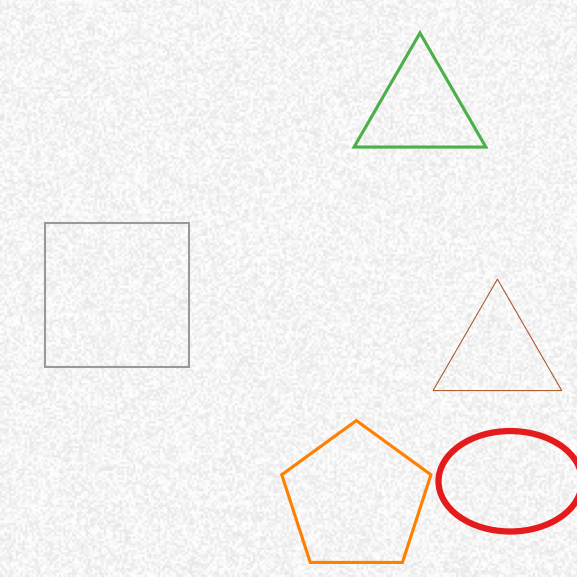[{"shape": "oval", "thickness": 3, "radius": 0.62, "center": [0.884, 0.166]}, {"shape": "triangle", "thickness": 1.5, "radius": 0.66, "center": [0.727, 0.81]}, {"shape": "pentagon", "thickness": 1.5, "radius": 0.68, "center": [0.617, 0.135]}, {"shape": "triangle", "thickness": 0.5, "radius": 0.64, "center": [0.861, 0.387]}, {"shape": "square", "thickness": 1, "radius": 0.62, "center": [0.202, 0.488]}]